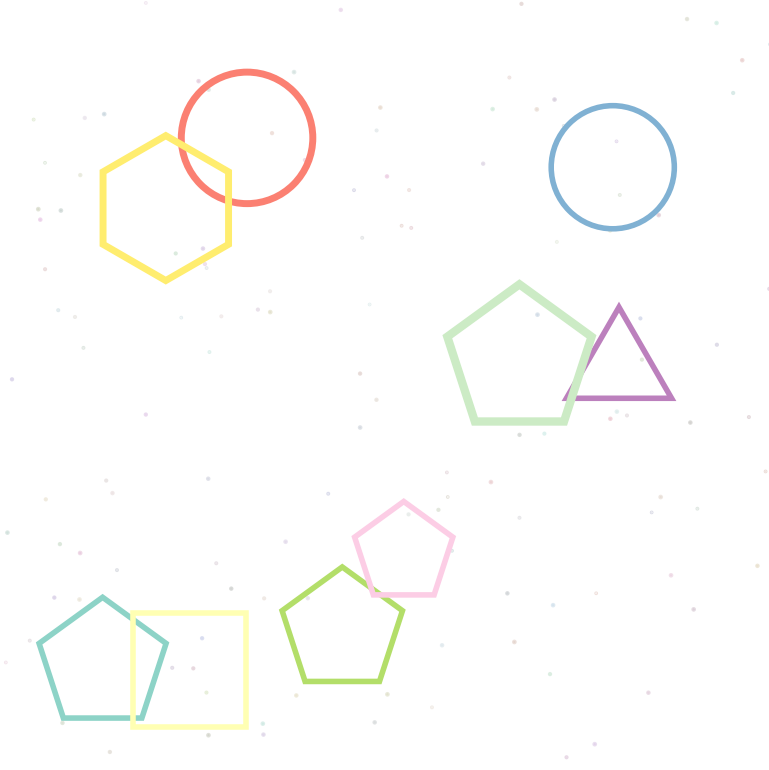[{"shape": "pentagon", "thickness": 2, "radius": 0.43, "center": [0.133, 0.138]}, {"shape": "square", "thickness": 2, "radius": 0.37, "center": [0.246, 0.13]}, {"shape": "circle", "thickness": 2.5, "radius": 0.43, "center": [0.321, 0.821]}, {"shape": "circle", "thickness": 2, "radius": 0.4, "center": [0.796, 0.783]}, {"shape": "pentagon", "thickness": 2, "radius": 0.41, "center": [0.445, 0.181]}, {"shape": "pentagon", "thickness": 2, "radius": 0.34, "center": [0.524, 0.282]}, {"shape": "triangle", "thickness": 2, "radius": 0.39, "center": [0.804, 0.522]}, {"shape": "pentagon", "thickness": 3, "radius": 0.49, "center": [0.675, 0.532]}, {"shape": "hexagon", "thickness": 2.5, "radius": 0.47, "center": [0.215, 0.73]}]